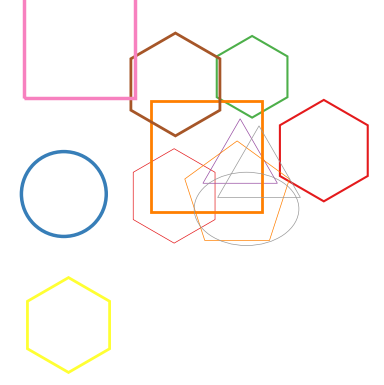[{"shape": "hexagon", "thickness": 0.5, "radius": 0.61, "center": [0.452, 0.491]}, {"shape": "hexagon", "thickness": 1.5, "radius": 0.66, "center": [0.841, 0.609]}, {"shape": "circle", "thickness": 2.5, "radius": 0.55, "center": [0.166, 0.496]}, {"shape": "hexagon", "thickness": 1.5, "radius": 0.53, "center": [0.655, 0.801]}, {"shape": "triangle", "thickness": 0.5, "radius": 0.56, "center": [0.624, 0.58]}, {"shape": "square", "thickness": 2, "radius": 0.72, "center": [0.536, 0.593]}, {"shape": "pentagon", "thickness": 0.5, "radius": 0.71, "center": [0.616, 0.491]}, {"shape": "hexagon", "thickness": 2, "radius": 0.62, "center": [0.178, 0.156]}, {"shape": "hexagon", "thickness": 2, "radius": 0.67, "center": [0.456, 0.781]}, {"shape": "square", "thickness": 2.5, "radius": 0.73, "center": [0.206, 0.89]}, {"shape": "oval", "thickness": 0.5, "radius": 0.68, "center": [0.64, 0.457]}, {"shape": "triangle", "thickness": 0.5, "radius": 0.62, "center": [0.673, 0.549]}]